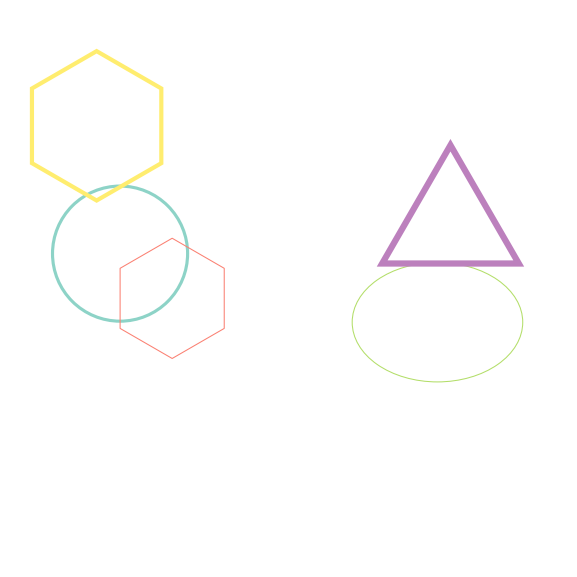[{"shape": "circle", "thickness": 1.5, "radius": 0.58, "center": [0.208, 0.56]}, {"shape": "hexagon", "thickness": 0.5, "radius": 0.52, "center": [0.298, 0.482]}, {"shape": "oval", "thickness": 0.5, "radius": 0.74, "center": [0.758, 0.441]}, {"shape": "triangle", "thickness": 3, "radius": 0.68, "center": [0.78, 0.611]}, {"shape": "hexagon", "thickness": 2, "radius": 0.65, "center": [0.167, 0.781]}]